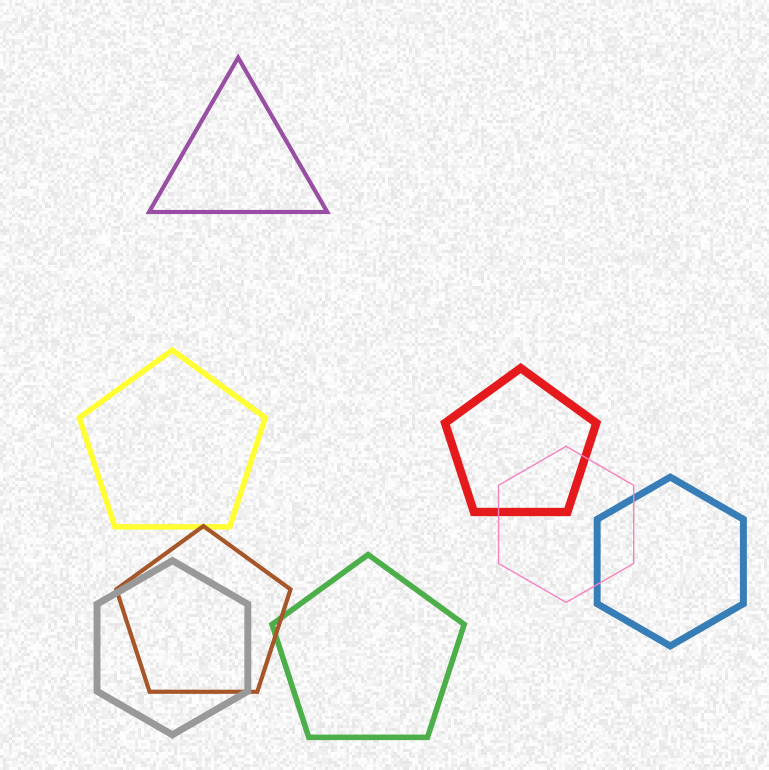[{"shape": "pentagon", "thickness": 3, "radius": 0.52, "center": [0.676, 0.419]}, {"shape": "hexagon", "thickness": 2.5, "radius": 0.55, "center": [0.87, 0.271]}, {"shape": "pentagon", "thickness": 2, "radius": 0.66, "center": [0.478, 0.149]}, {"shape": "triangle", "thickness": 1.5, "radius": 0.67, "center": [0.309, 0.792]}, {"shape": "pentagon", "thickness": 2, "radius": 0.63, "center": [0.224, 0.418]}, {"shape": "pentagon", "thickness": 1.5, "radius": 0.59, "center": [0.264, 0.198]}, {"shape": "hexagon", "thickness": 0.5, "radius": 0.51, "center": [0.735, 0.319]}, {"shape": "hexagon", "thickness": 2.5, "radius": 0.57, "center": [0.224, 0.159]}]